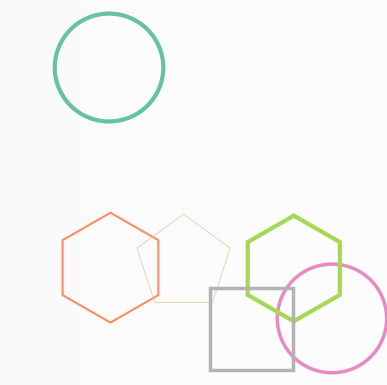[{"shape": "circle", "thickness": 3, "radius": 0.7, "center": [0.281, 0.825]}, {"shape": "hexagon", "thickness": 1.5, "radius": 0.71, "center": [0.285, 0.305]}, {"shape": "circle", "thickness": 2.5, "radius": 0.71, "center": [0.857, 0.173]}, {"shape": "hexagon", "thickness": 3, "radius": 0.69, "center": [0.758, 0.303]}, {"shape": "pentagon", "thickness": 0.5, "radius": 0.63, "center": [0.474, 0.317]}, {"shape": "square", "thickness": 2.5, "radius": 0.53, "center": [0.648, 0.146]}]